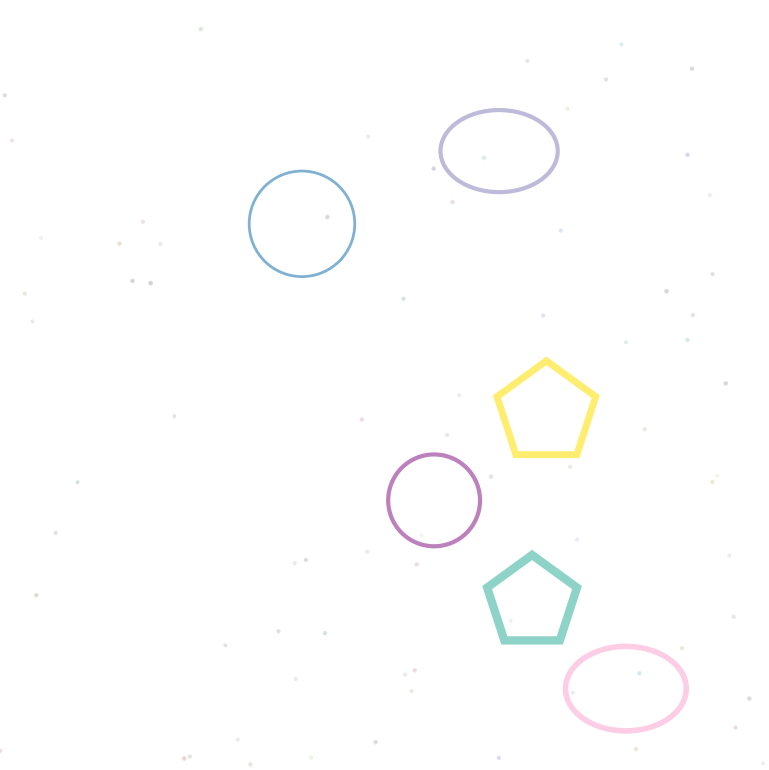[{"shape": "pentagon", "thickness": 3, "radius": 0.31, "center": [0.691, 0.218]}, {"shape": "oval", "thickness": 1.5, "radius": 0.38, "center": [0.648, 0.804]}, {"shape": "circle", "thickness": 1, "radius": 0.34, "center": [0.392, 0.709]}, {"shape": "oval", "thickness": 2, "radius": 0.39, "center": [0.813, 0.106]}, {"shape": "circle", "thickness": 1.5, "radius": 0.3, "center": [0.564, 0.35]}, {"shape": "pentagon", "thickness": 2.5, "radius": 0.34, "center": [0.71, 0.464]}]